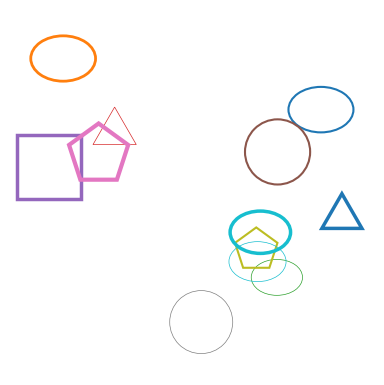[{"shape": "oval", "thickness": 1.5, "radius": 0.42, "center": [0.834, 0.715]}, {"shape": "triangle", "thickness": 2.5, "radius": 0.3, "center": [0.888, 0.437]}, {"shape": "oval", "thickness": 2, "radius": 0.42, "center": [0.164, 0.848]}, {"shape": "oval", "thickness": 0.5, "radius": 0.33, "center": [0.719, 0.28]}, {"shape": "triangle", "thickness": 0.5, "radius": 0.32, "center": [0.298, 0.657]}, {"shape": "square", "thickness": 2.5, "radius": 0.41, "center": [0.128, 0.566]}, {"shape": "circle", "thickness": 1.5, "radius": 0.42, "center": [0.721, 0.605]}, {"shape": "pentagon", "thickness": 3, "radius": 0.4, "center": [0.256, 0.599]}, {"shape": "circle", "thickness": 0.5, "radius": 0.41, "center": [0.523, 0.163]}, {"shape": "pentagon", "thickness": 1.5, "radius": 0.29, "center": [0.666, 0.351]}, {"shape": "oval", "thickness": 2.5, "radius": 0.39, "center": [0.676, 0.397]}, {"shape": "oval", "thickness": 0.5, "radius": 0.37, "center": [0.669, 0.32]}]